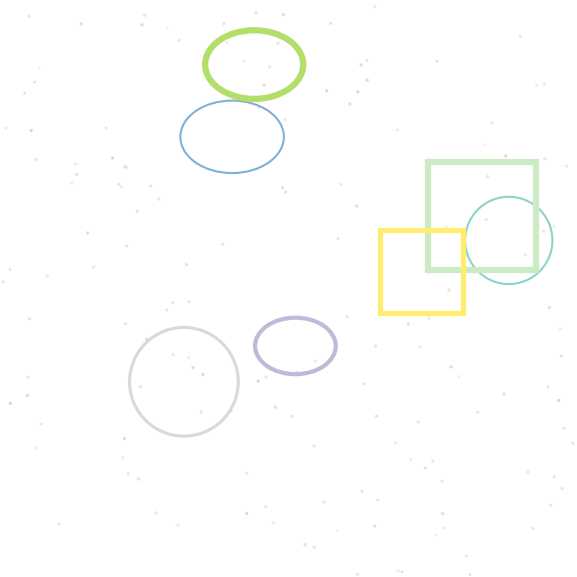[{"shape": "circle", "thickness": 1, "radius": 0.38, "center": [0.881, 0.583]}, {"shape": "oval", "thickness": 2, "radius": 0.35, "center": [0.512, 0.4]}, {"shape": "oval", "thickness": 1, "radius": 0.45, "center": [0.402, 0.762]}, {"shape": "oval", "thickness": 3, "radius": 0.42, "center": [0.44, 0.887]}, {"shape": "circle", "thickness": 1.5, "radius": 0.47, "center": [0.318, 0.338]}, {"shape": "square", "thickness": 3, "radius": 0.47, "center": [0.835, 0.626]}, {"shape": "square", "thickness": 2.5, "radius": 0.36, "center": [0.729, 0.529]}]